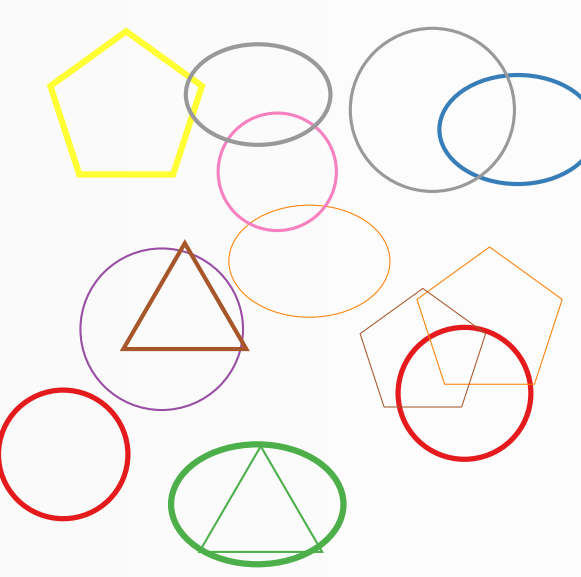[{"shape": "circle", "thickness": 2.5, "radius": 0.56, "center": [0.109, 0.212]}, {"shape": "circle", "thickness": 2.5, "radius": 0.57, "center": [0.799, 0.318]}, {"shape": "oval", "thickness": 2, "radius": 0.67, "center": [0.891, 0.775]}, {"shape": "triangle", "thickness": 1, "radius": 0.61, "center": [0.449, 0.104]}, {"shape": "oval", "thickness": 3, "radius": 0.74, "center": [0.443, 0.126]}, {"shape": "circle", "thickness": 1, "radius": 0.7, "center": [0.278, 0.429]}, {"shape": "oval", "thickness": 0.5, "radius": 0.69, "center": [0.532, 0.547]}, {"shape": "pentagon", "thickness": 0.5, "radius": 0.66, "center": [0.842, 0.44]}, {"shape": "pentagon", "thickness": 3, "radius": 0.69, "center": [0.217, 0.808]}, {"shape": "triangle", "thickness": 2, "radius": 0.61, "center": [0.318, 0.456]}, {"shape": "pentagon", "thickness": 0.5, "radius": 0.57, "center": [0.728, 0.386]}, {"shape": "circle", "thickness": 1.5, "radius": 0.51, "center": [0.477, 0.702]}, {"shape": "oval", "thickness": 2, "radius": 0.62, "center": [0.444, 0.835]}, {"shape": "circle", "thickness": 1.5, "radius": 0.71, "center": [0.744, 0.809]}]